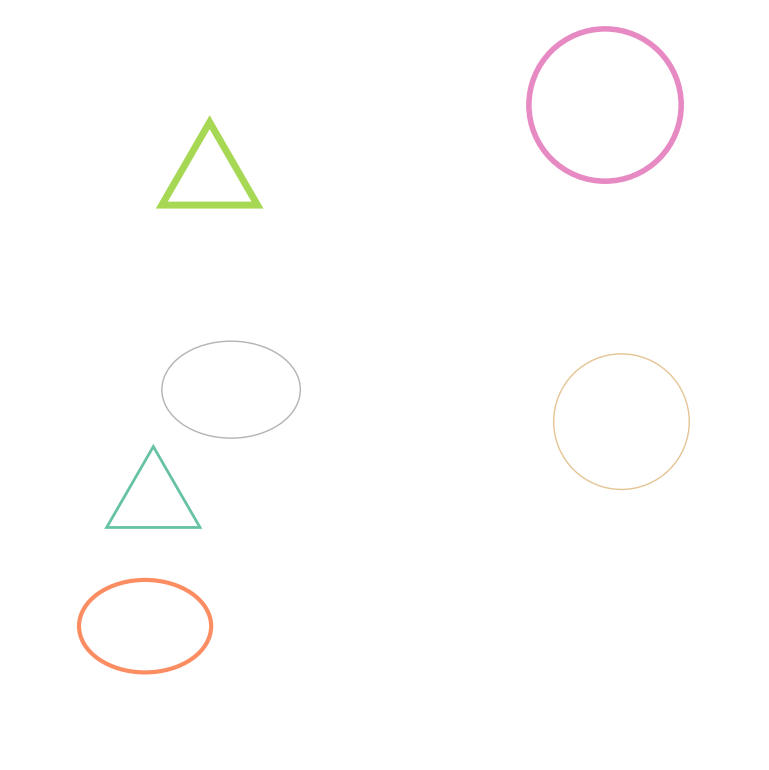[{"shape": "triangle", "thickness": 1, "radius": 0.35, "center": [0.199, 0.35]}, {"shape": "oval", "thickness": 1.5, "radius": 0.43, "center": [0.188, 0.187]}, {"shape": "circle", "thickness": 2, "radius": 0.49, "center": [0.786, 0.864]}, {"shape": "triangle", "thickness": 2.5, "radius": 0.36, "center": [0.272, 0.77]}, {"shape": "circle", "thickness": 0.5, "radius": 0.44, "center": [0.807, 0.452]}, {"shape": "oval", "thickness": 0.5, "radius": 0.45, "center": [0.3, 0.494]}]